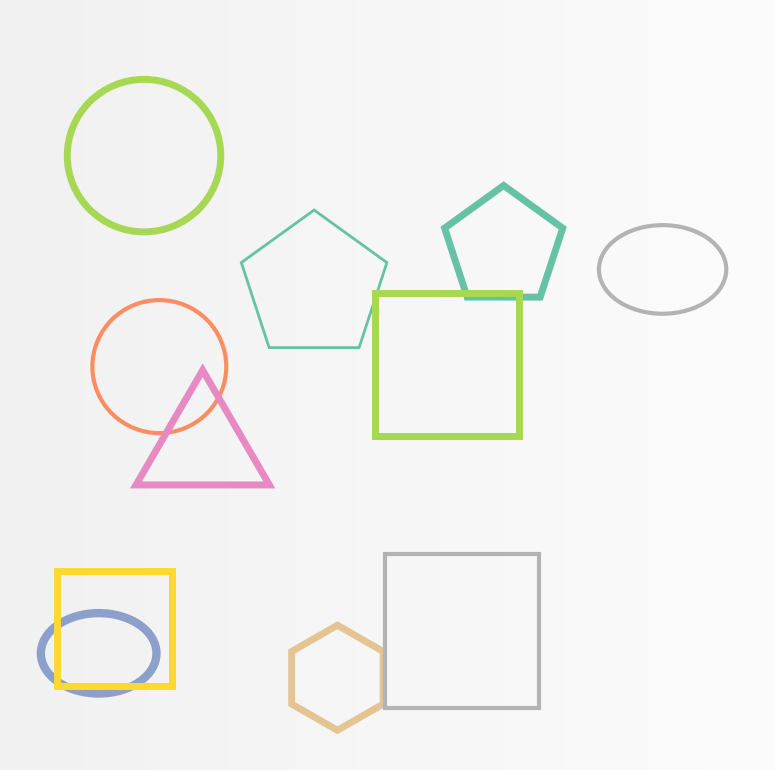[{"shape": "pentagon", "thickness": 1, "radius": 0.49, "center": [0.405, 0.628]}, {"shape": "pentagon", "thickness": 2.5, "radius": 0.4, "center": [0.65, 0.679]}, {"shape": "circle", "thickness": 1.5, "radius": 0.43, "center": [0.206, 0.524]}, {"shape": "oval", "thickness": 3, "radius": 0.37, "center": [0.127, 0.152]}, {"shape": "triangle", "thickness": 2.5, "radius": 0.5, "center": [0.262, 0.42]}, {"shape": "circle", "thickness": 2.5, "radius": 0.5, "center": [0.186, 0.798]}, {"shape": "square", "thickness": 2.5, "radius": 0.46, "center": [0.577, 0.527]}, {"shape": "square", "thickness": 2.5, "radius": 0.37, "center": [0.148, 0.184]}, {"shape": "hexagon", "thickness": 2.5, "radius": 0.34, "center": [0.435, 0.12]}, {"shape": "square", "thickness": 1.5, "radius": 0.5, "center": [0.596, 0.181]}, {"shape": "oval", "thickness": 1.5, "radius": 0.41, "center": [0.855, 0.65]}]